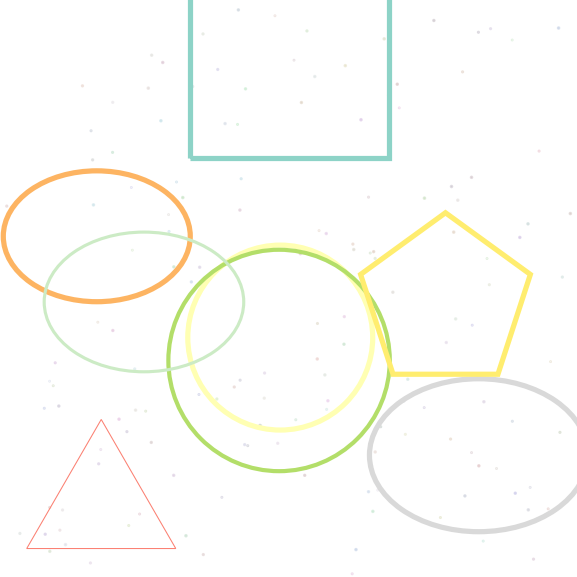[{"shape": "square", "thickness": 2.5, "radius": 0.86, "center": [0.501, 0.897]}, {"shape": "circle", "thickness": 2.5, "radius": 0.8, "center": [0.485, 0.415]}, {"shape": "triangle", "thickness": 0.5, "radius": 0.75, "center": [0.175, 0.124]}, {"shape": "oval", "thickness": 2.5, "radius": 0.81, "center": [0.168, 0.59]}, {"shape": "circle", "thickness": 2, "radius": 0.96, "center": [0.483, 0.375]}, {"shape": "oval", "thickness": 2.5, "radius": 0.95, "center": [0.829, 0.211]}, {"shape": "oval", "thickness": 1.5, "radius": 0.86, "center": [0.249, 0.476]}, {"shape": "pentagon", "thickness": 2.5, "radius": 0.77, "center": [0.771, 0.476]}]